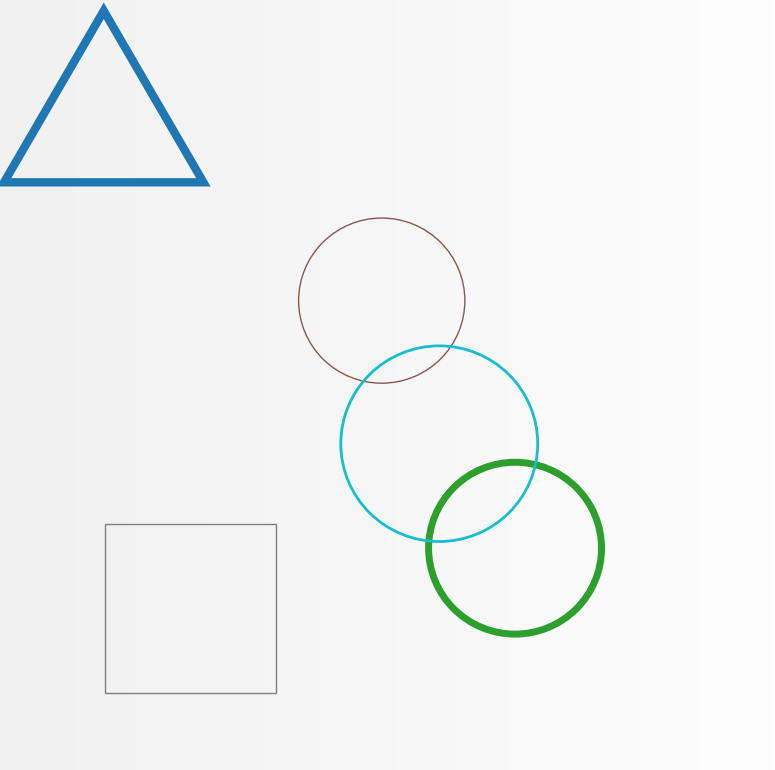[{"shape": "triangle", "thickness": 3, "radius": 0.74, "center": [0.134, 0.837]}, {"shape": "circle", "thickness": 2.5, "radius": 0.56, "center": [0.665, 0.288]}, {"shape": "circle", "thickness": 0.5, "radius": 0.54, "center": [0.493, 0.61]}, {"shape": "square", "thickness": 0.5, "radius": 0.55, "center": [0.245, 0.21]}, {"shape": "circle", "thickness": 1, "radius": 0.64, "center": [0.567, 0.424]}]